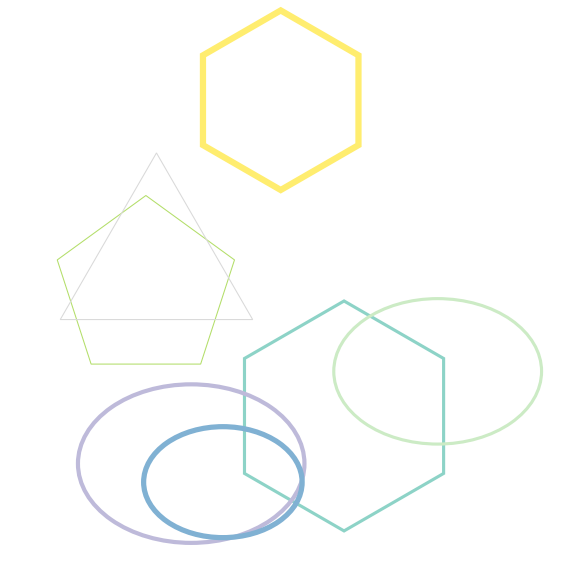[{"shape": "hexagon", "thickness": 1.5, "radius": 1.0, "center": [0.596, 0.279]}, {"shape": "oval", "thickness": 2, "radius": 0.98, "center": [0.331, 0.196]}, {"shape": "oval", "thickness": 2.5, "radius": 0.69, "center": [0.386, 0.164]}, {"shape": "pentagon", "thickness": 0.5, "radius": 0.81, "center": [0.253, 0.499]}, {"shape": "triangle", "thickness": 0.5, "radius": 0.96, "center": [0.271, 0.542]}, {"shape": "oval", "thickness": 1.5, "radius": 0.9, "center": [0.758, 0.356]}, {"shape": "hexagon", "thickness": 3, "radius": 0.78, "center": [0.486, 0.826]}]